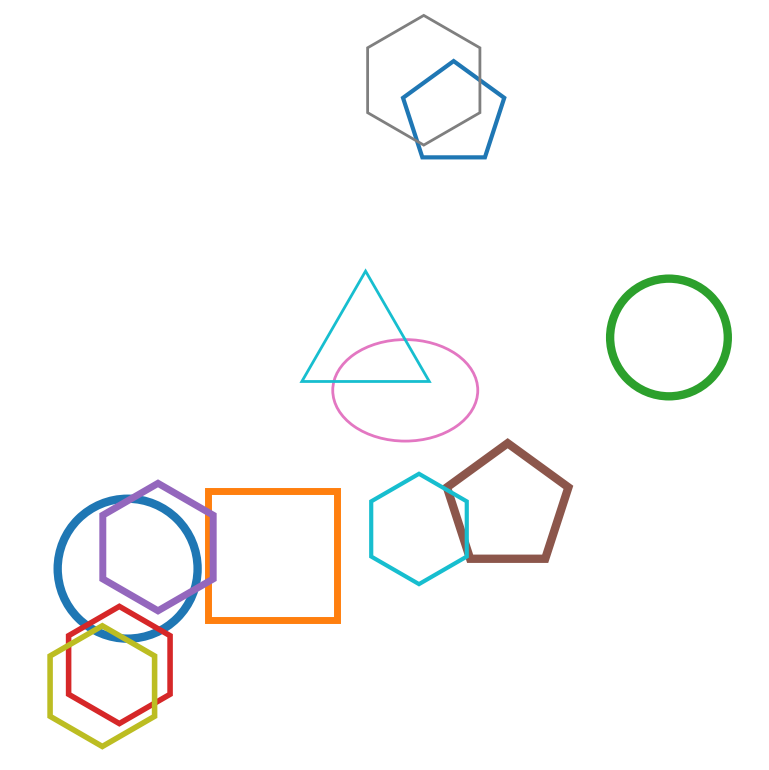[{"shape": "circle", "thickness": 3, "radius": 0.45, "center": [0.166, 0.261]}, {"shape": "pentagon", "thickness": 1.5, "radius": 0.35, "center": [0.589, 0.852]}, {"shape": "square", "thickness": 2.5, "radius": 0.42, "center": [0.354, 0.279]}, {"shape": "circle", "thickness": 3, "radius": 0.38, "center": [0.869, 0.562]}, {"shape": "hexagon", "thickness": 2, "radius": 0.38, "center": [0.155, 0.136]}, {"shape": "hexagon", "thickness": 2.5, "radius": 0.41, "center": [0.205, 0.29]}, {"shape": "pentagon", "thickness": 3, "radius": 0.41, "center": [0.659, 0.341]}, {"shape": "oval", "thickness": 1, "radius": 0.47, "center": [0.526, 0.493]}, {"shape": "hexagon", "thickness": 1, "radius": 0.42, "center": [0.55, 0.896]}, {"shape": "hexagon", "thickness": 2, "radius": 0.39, "center": [0.133, 0.109]}, {"shape": "hexagon", "thickness": 1.5, "radius": 0.36, "center": [0.544, 0.313]}, {"shape": "triangle", "thickness": 1, "radius": 0.48, "center": [0.475, 0.552]}]